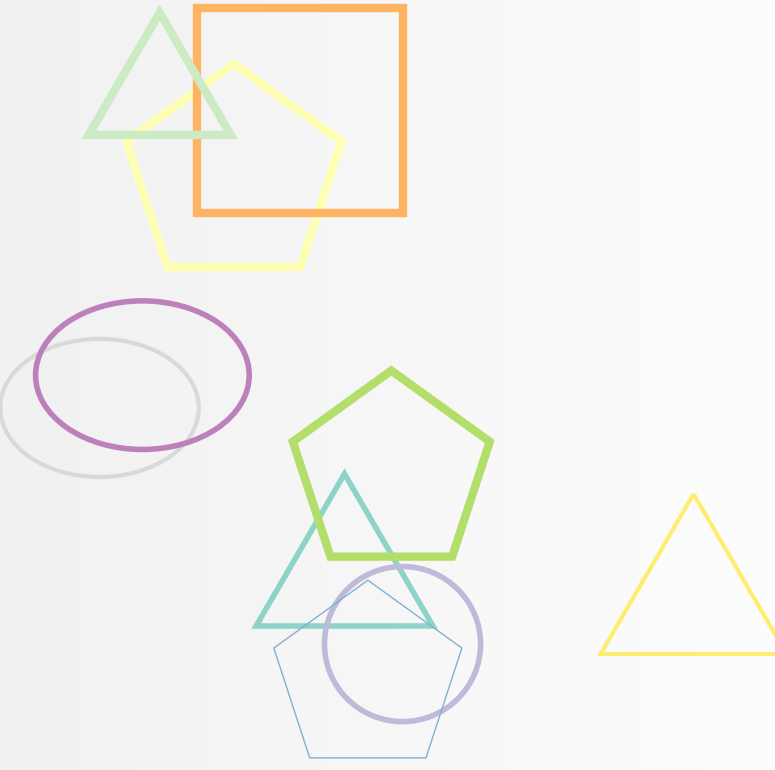[{"shape": "triangle", "thickness": 2, "radius": 0.66, "center": [0.445, 0.253]}, {"shape": "pentagon", "thickness": 3, "radius": 0.73, "center": [0.302, 0.771]}, {"shape": "circle", "thickness": 2, "radius": 0.5, "center": [0.519, 0.164]}, {"shape": "pentagon", "thickness": 0.5, "radius": 0.64, "center": [0.475, 0.119]}, {"shape": "square", "thickness": 3, "radius": 0.66, "center": [0.387, 0.856]}, {"shape": "pentagon", "thickness": 3, "radius": 0.67, "center": [0.505, 0.385]}, {"shape": "oval", "thickness": 1.5, "radius": 0.64, "center": [0.128, 0.47]}, {"shape": "oval", "thickness": 2, "radius": 0.69, "center": [0.184, 0.513]}, {"shape": "triangle", "thickness": 3, "radius": 0.53, "center": [0.206, 0.878]}, {"shape": "triangle", "thickness": 1.5, "radius": 0.69, "center": [0.895, 0.22]}]